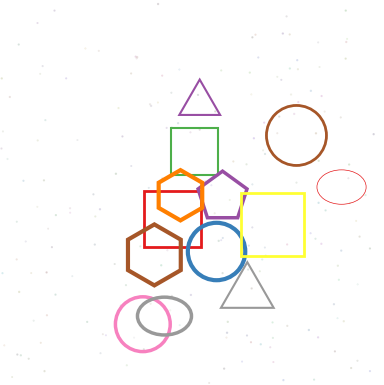[{"shape": "square", "thickness": 2, "radius": 0.37, "center": [0.449, 0.431]}, {"shape": "oval", "thickness": 0.5, "radius": 0.32, "center": [0.887, 0.514]}, {"shape": "circle", "thickness": 3, "radius": 0.37, "center": [0.562, 0.347]}, {"shape": "square", "thickness": 1.5, "radius": 0.31, "center": [0.504, 0.606]}, {"shape": "pentagon", "thickness": 2.5, "radius": 0.33, "center": [0.578, 0.489]}, {"shape": "triangle", "thickness": 1.5, "radius": 0.31, "center": [0.519, 0.732]}, {"shape": "hexagon", "thickness": 3, "radius": 0.33, "center": [0.469, 0.493]}, {"shape": "square", "thickness": 2, "radius": 0.41, "center": [0.707, 0.417]}, {"shape": "hexagon", "thickness": 3, "radius": 0.4, "center": [0.401, 0.338]}, {"shape": "circle", "thickness": 2, "radius": 0.39, "center": [0.77, 0.648]}, {"shape": "circle", "thickness": 2.5, "radius": 0.36, "center": [0.371, 0.158]}, {"shape": "oval", "thickness": 2.5, "radius": 0.35, "center": [0.427, 0.179]}, {"shape": "triangle", "thickness": 1.5, "radius": 0.4, "center": [0.642, 0.24]}]